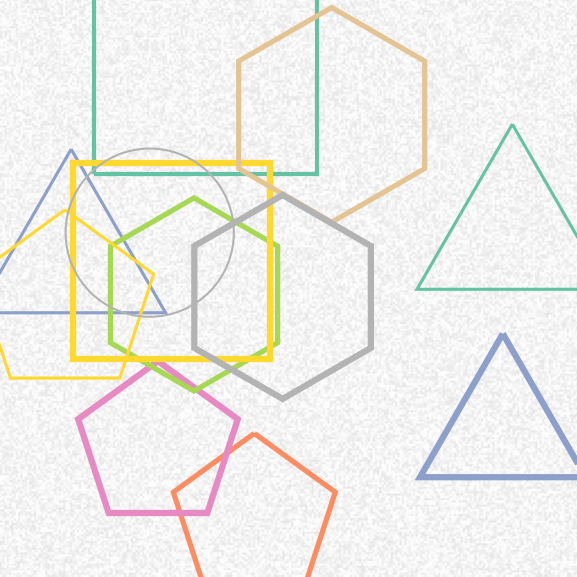[{"shape": "triangle", "thickness": 1.5, "radius": 0.95, "center": [0.887, 0.593]}, {"shape": "square", "thickness": 2, "radius": 0.96, "center": [0.356, 0.891]}, {"shape": "pentagon", "thickness": 2.5, "radius": 0.74, "center": [0.44, 0.101]}, {"shape": "triangle", "thickness": 1.5, "radius": 0.94, "center": [0.123, 0.552]}, {"shape": "triangle", "thickness": 3, "radius": 0.83, "center": [0.871, 0.256]}, {"shape": "pentagon", "thickness": 3, "radius": 0.73, "center": [0.274, 0.228]}, {"shape": "hexagon", "thickness": 2.5, "radius": 0.84, "center": [0.336, 0.489]}, {"shape": "pentagon", "thickness": 1.5, "radius": 0.81, "center": [0.113, 0.475]}, {"shape": "square", "thickness": 3, "radius": 0.85, "center": [0.297, 0.548]}, {"shape": "hexagon", "thickness": 2.5, "radius": 0.93, "center": [0.574, 0.8]}, {"shape": "hexagon", "thickness": 3, "radius": 0.88, "center": [0.489, 0.485]}, {"shape": "circle", "thickness": 1, "radius": 0.73, "center": [0.259, 0.596]}]